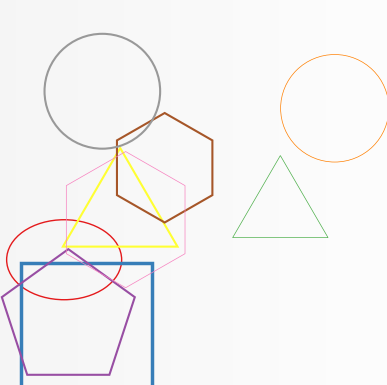[{"shape": "oval", "thickness": 1, "radius": 0.74, "center": [0.166, 0.325]}, {"shape": "square", "thickness": 2.5, "radius": 0.85, "center": [0.224, 0.148]}, {"shape": "triangle", "thickness": 0.5, "radius": 0.71, "center": [0.723, 0.454]}, {"shape": "pentagon", "thickness": 1.5, "radius": 0.9, "center": [0.176, 0.172]}, {"shape": "circle", "thickness": 0.5, "radius": 0.7, "center": [0.864, 0.719]}, {"shape": "triangle", "thickness": 1.5, "radius": 0.85, "center": [0.31, 0.445]}, {"shape": "hexagon", "thickness": 1.5, "radius": 0.71, "center": [0.425, 0.564]}, {"shape": "hexagon", "thickness": 0.5, "radius": 0.88, "center": [0.324, 0.429]}, {"shape": "circle", "thickness": 1.5, "radius": 0.75, "center": [0.264, 0.763]}]